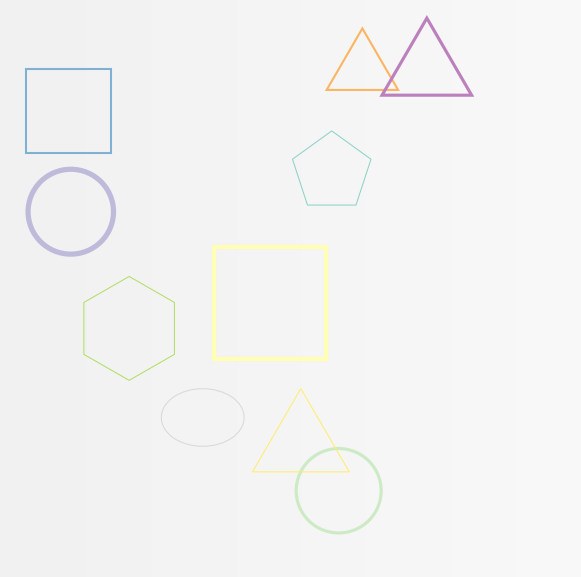[{"shape": "pentagon", "thickness": 0.5, "radius": 0.35, "center": [0.571, 0.701]}, {"shape": "square", "thickness": 2, "radius": 0.48, "center": [0.464, 0.474]}, {"shape": "circle", "thickness": 2.5, "radius": 0.37, "center": [0.122, 0.633]}, {"shape": "square", "thickness": 1, "radius": 0.36, "center": [0.118, 0.808]}, {"shape": "triangle", "thickness": 1, "radius": 0.36, "center": [0.623, 0.879]}, {"shape": "hexagon", "thickness": 0.5, "radius": 0.45, "center": [0.222, 0.43]}, {"shape": "oval", "thickness": 0.5, "radius": 0.36, "center": [0.349, 0.276]}, {"shape": "triangle", "thickness": 1.5, "radius": 0.44, "center": [0.734, 0.879]}, {"shape": "circle", "thickness": 1.5, "radius": 0.37, "center": [0.583, 0.149]}, {"shape": "triangle", "thickness": 0.5, "radius": 0.48, "center": [0.518, 0.23]}]